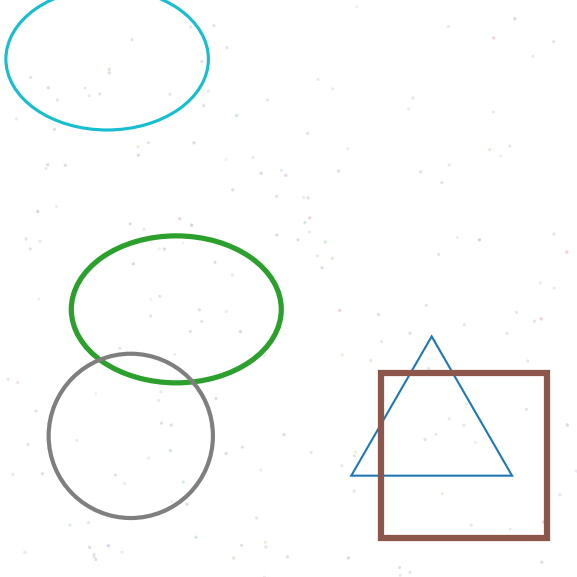[{"shape": "triangle", "thickness": 1, "radius": 0.8, "center": [0.747, 0.256]}, {"shape": "oval", "thickness": 2.5, "radius": 0.91, "center": [0.305, 0.463]}, {"shape": "square", "thickness": 3, "radius": 0.71, "center": [0.803, 0.21]}, {"shape": "circle", "thickness": 2, "radius": 0.71, "center": [0.226, 0.244]}, {"shape": "oval", "thickness": 1.5, "radius": 0.88, "center": [0.186, 0.897]}]